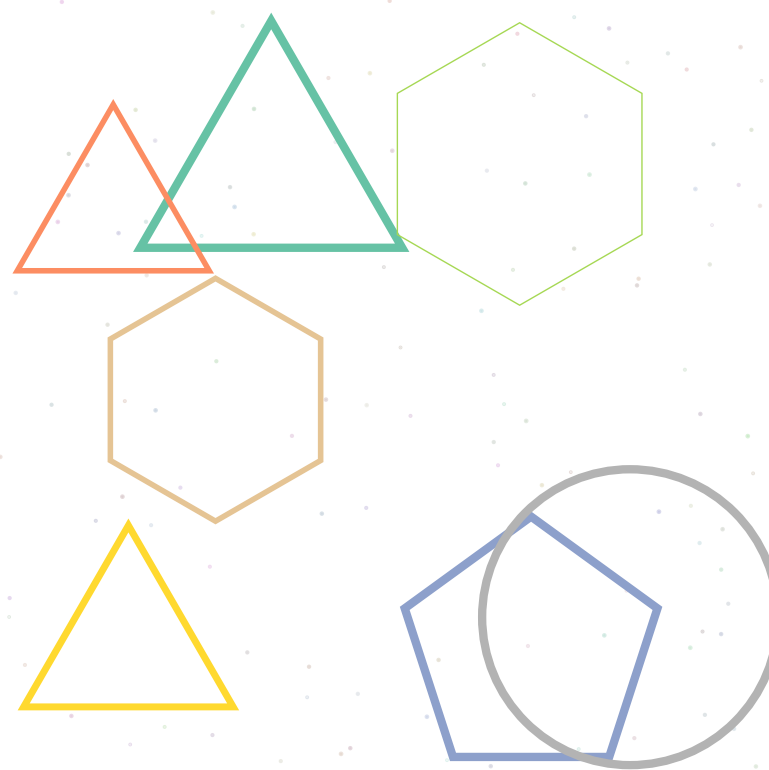[{"shape": "triangle", "thickness": 3, "radius": 0.98, "center": [0.352, 0.776]}, {"shape": "triangle", "thickness": 2, "radius": 0.72, "center": [0.147, 0.72]}, {"shape": "pentagon", "thickness": 3, "radius": 0.86, "center": [0.69, 0.157]}, {"shape": "hexagon", "thickness": 0.5, "radius": 0.92, "center": [0.675, 0.787]}, {"shape": "triangle", "thickness": 2.5, "radius": 0.79, "center": [0.167, 0.161]}, {"shape": "hexagon", "thickness": 2, "radius": 0.79, "center": [0.28, 0.481]}, {"shape": "circle", "thickness": 3, "radius": 0.96, "center": [0.818, 0.198]}]